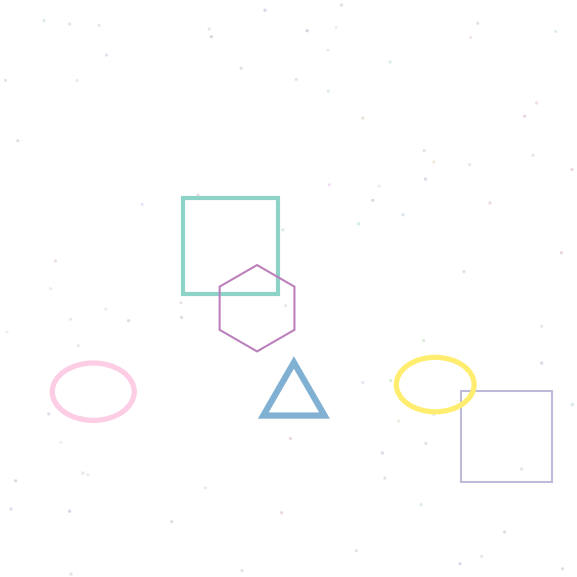[{"shape": "square", "thickness": 2, "radius": 0.41, "center": [0.399, 0.573]}, {"shape": "square", "thickness": 1, "radius": 0.4, "center": [0.877, 0.243]}, {"shape": "triangle", "thickness": 3, "radius": 0.31, "center": [0.509, 0.31]}, {"shape": "oval", "thickness": 2.5, "radius": 0.35, "center": [0.161, 0.321]}, {"shape": "hexagon", "thickness": 1, "radius": 0.37, "center": [0.445, 0.465]}, {"shape": "oval", "thickness": 2.5, "radius": 0.34, "center": [0.754, 0.333]}]